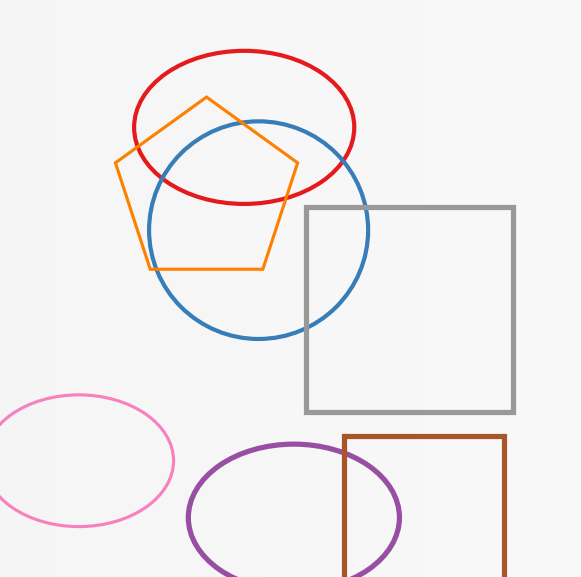[{"shape": "oval", "thickness": 2, "radius": 0.95, "center": [0.42, 0.779]}, {"shape": "circle", "thickness": 2, "radius": 0.94, "center": [0.445, 0.601]}, {"shape": "oval", "thickness": 2.5, "radius": 0.91, "center": [0.506, 0.103]}, {"shape": "pentagon", "thickness": 1.5, "radius": 0.82, "center": [0.355, 0.666]}, {"shape": "square", "thickness": 2.5, "radius": 0.69, "center": [0.729, 0.107]}, {"shape": "oval", "thickness": 1.5, "radius": 0.81, "center": [0.136, 0.201]}, {"shape": "square", "thickness": 2.5, "radius": 0.89, "center": [0.705, 0.463]}]